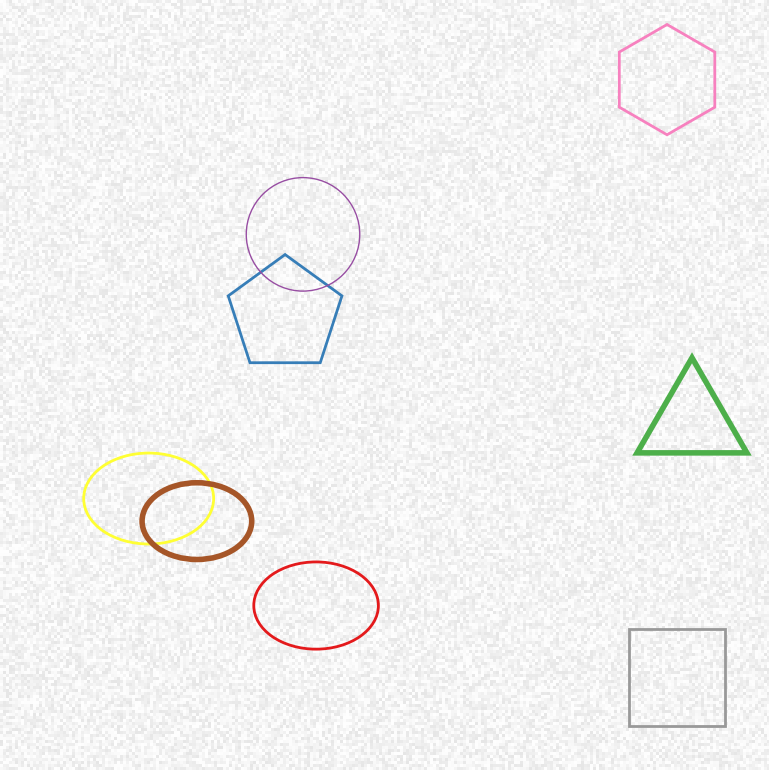[{"shape": "oval", "thickness": 1, "radius": 0.4, "center": [0.411, 0.214]}, {"shape": "pentagon", "thickness": 1, "radius": 0.39, "center": [0.37, 0.592]}, {"shape": "triangle", "thickness": 2, "radius": 0.41, "center": [0.899, 0.453]}, {"shape": "circle", "thickness": 0.5, "radius": 0.37, "center": [0.394, 0.696]}, {"shape": "oval", "thickness": 1, "radius": 0.42, "center": [0.193, 0.353]}, {"shape": "oval", "thickness": 2, "radius": 0.36, "center": [0.256, 0.323]}, {"shape": "hexagon", "thickness": 1, "radius": 0.36, "center": [0.866, 0.897]}, {"shape": "square", "thickness": 1, "radius": 0.31, "center": [0.879, 0.12]}]